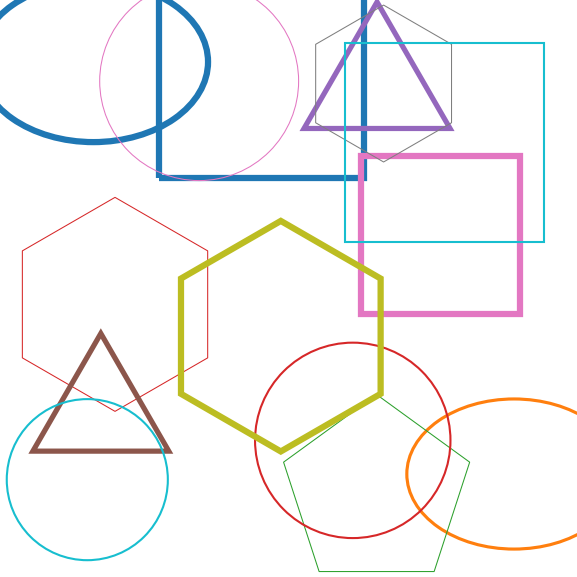[{"shape": "square", "thickness": 3, "radius": 0.89, "center": [0.452, 0.868]}, {"shape": "oval", "thickness": 3, "radius": 0.99, "center": [0.162, 0.892]}, {"shape": "oval", "thickness": 1.5, "radius": 0.93, "center": [0.89, 0.178]}, {"shape": "pentagon", "thickness": 0.5, "radius": 0.85, "center": [0.652, 0.146]}, {"shape": "hexagon", "thickness": 0.5, "radius": 0.93, "center": [0.199, 0.472]}, {"shape": "circle", "thickness": 1, "radius": 0.85, "center": [0.611, 0.237]}, {"shape": "triangle", "thickness": 2.5, "radius": 0.73, "center": [0.653, 0.85]}, {"shape": "triangle", "thickness": 2.5, "radius": 0.68, "center": [0.175, 0.286]}, {"shape": "circle", "thickness": 0.5, "radius": 0.86, "center": [0.345, 0.859]}, {"shape": "square", "thickness": 3, "radius": 0.69, "center": [0.762, 0.592]}, {"shape": "hexagon", "thickness": 0.5, "radius": 0.68, "center": [0.664, 0.854]}, {"shape": "hexagon", "thickness": 3, "radius": 1.0, "center": [0.486, 0.417]}, {"shape": "circle", "thickness": 1, "radius": 0.7, "center": [0.151, 0.169]}, {"shape": "square", "thickness": 1, "radius": 0.86, "center": [0.77, 0.752]}]